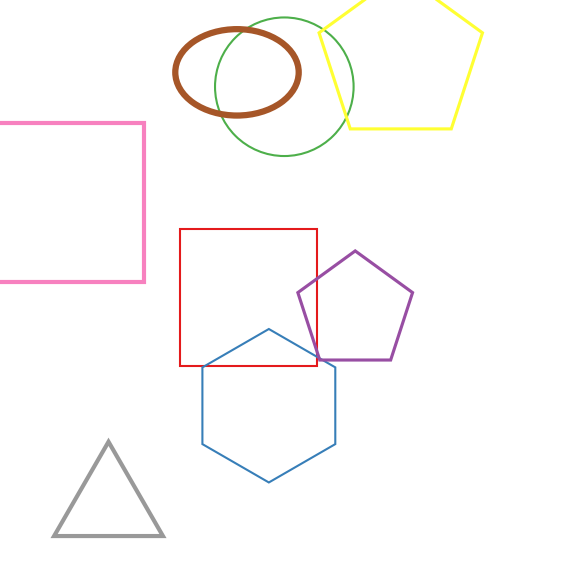[{"shape": "square", "thickness": 1, "radius": 0.59, "center": [0.43, 0.484]}, {"shape": "hexagon", "thickness": 1, "radius": 0.66, "center": [0.466, 0.297]}, {"shape": "circle", "thickness": 1, "radius": 0.6, "center": [0.492, 0.849]}, {"shape": "pentagon", "thickness": 1.5, "radius": 0.52, "center": [0.615, 0.46]}, {"shape": "pentagon", "thickness": 1.5, "radius": 0.74, "center": [0.694, 0.896]}, {"shape": "oval", "thickness": 3, "radius": 0.53, "center": [0.41, 0.874]}, {"shape": "square", "thickness": 2, "radius": 0.69, "center": [0.112, 0.648]}, {"shape": "triangle", "thickness": 2, "radius": 0.54, "center": [0.188, 0.125]}]